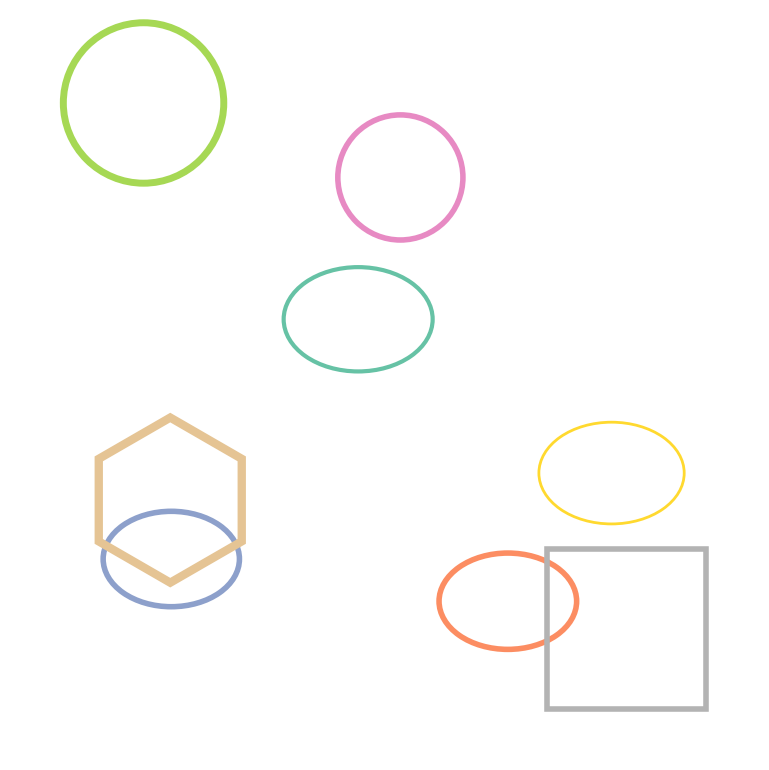[{"shape": "oval", "thickness": 1.5, "radius": 0.48, "center": [0.465, 0.585]}, {"shape": "oval", "thickness": 2, "radius": 0.45, "center": [0.66, 0.219]}, {"shape": "oval", "thickness": 2, "radius": 0.44, "center": [0.222, 0.274]}, {"shape": "circle", "thickness": 2, "radius": 0.41, "center": [0.52, 0.77]}, {"shape": "circle", "thickness": 2.5, "radius": 0.52, "center": [0.186, 0.866]}, {"shape": "oval", "thickness": 1, "radius": 0.47, "center": [0.794, 0.386]}, {"shape": "hexagon", "thickness": 3, "radius": 0.54, "center": [0.221, 0.35]}, {"shape": "square", "thickness": 2, "radius": 0.52, "center": [0.814, 0.183]}]